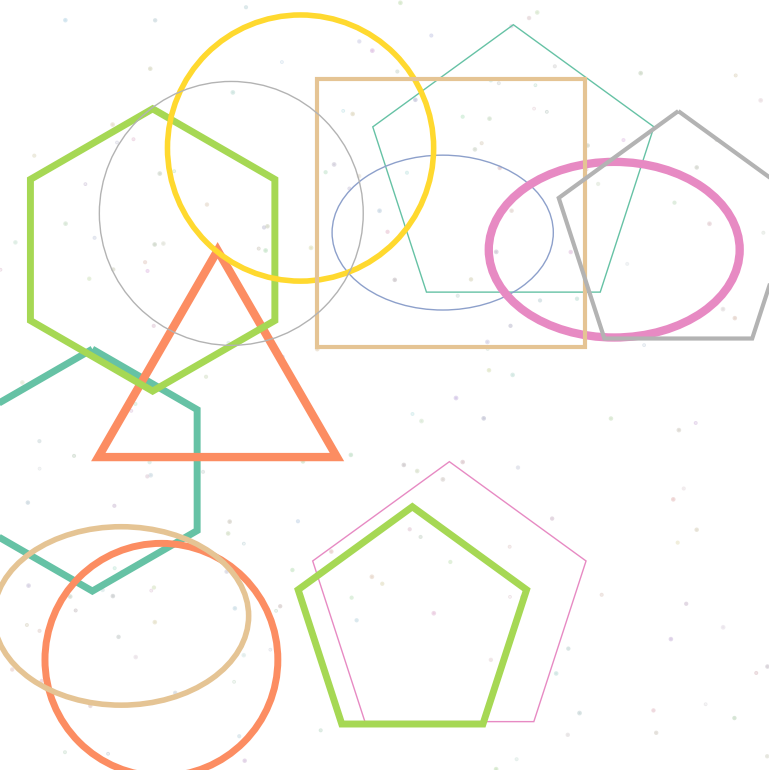[{"shape": "pentagon", "thickness": 0.5, "radius": 0.96, "center": [0.667, 0.776]}, {"shape": "hexagon", "thickness": 2.5, "radius": 0.79, "center": [0.12, 0.389]}, {"shape": "circle", "thickness": 2.5, "radius": 0.76, "center": [0.21, 0.143]}, {"shape": "triangle", "thickness": 3, "radius": 0.89, "center": [0.283, 0.496]}, {"shape": "oval", "thickness": 0.5, "radius": 0.72, "center": [0.575, 0.698]}, {"shape": "pentagon", "thickness": 0.5, "radius": 0.93, "center": [0.584, 0.214]}, {"shape": "oval", "thickness": 3, "radius": 0.81, "center": [0.798, 0.676]}, {"shape": "pentagon", "thickness": 2.5, "radius": 0.78, "center": [0.536, 0.186]}, {"shape": "hexagon", "thickness": 2.5, "radius": 0.92, "center": [0.198, 0.675]}, {"shape": "circle", "thickness": 2, "radius": 0.86, "center": [0.39, 0.808]}, {"shape": "square", "thickness": 1.5, "radius": 0.87, "center": [0.586, 0.724]}, {"shape": "oval", "thickness": 2, "radius": 0.83, "center": [0.157, 0.2]}, {"shape": "pentagon", "thickness": 1.5, "radius": 0.82, "center": [0.881, 0.692]}, {"shape": "circle", "thickness": 0.5, "radius": 0.86, "center": [0.3, 0.723]}]